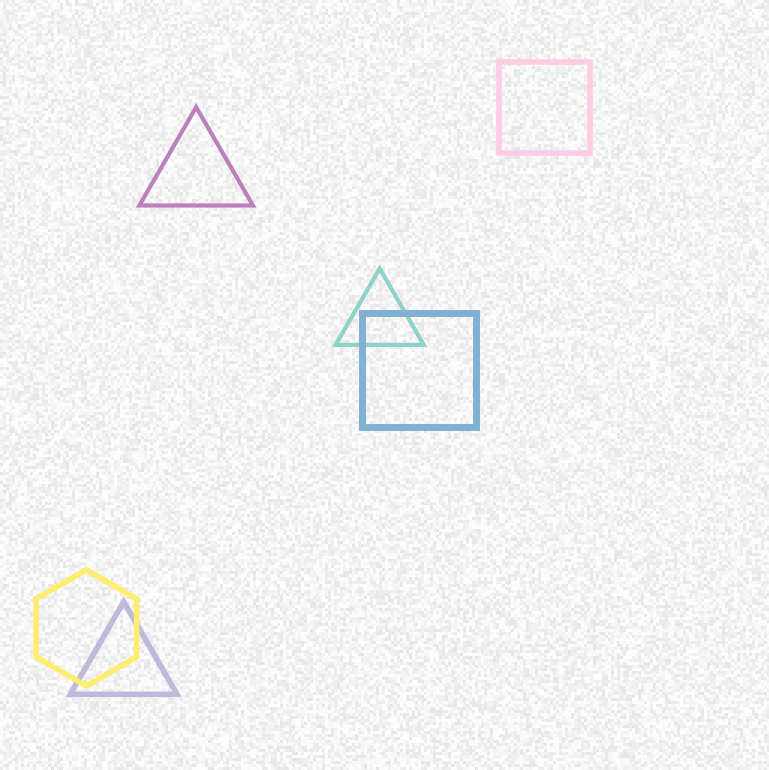[{"shape": "triangle", "thickness": 1.5, "radius": 0.33, "center": [0.493, 0.585]}, {"shape": "triangle", "thickness": 2, "radius": 0.4, "center": [0.161, 0.138]}, {"shape": "square", "thickness": 2.5, "radius": 0.37, "center": [0.544, 0.519]}, {"shape": "square", "thickness": 2, "radius": 0.29, "center": [0.708, 0.86]}, {"shape": "triangle", "thickness": 1.5, "radius": 0.43, "center": [0.255, 0.776]}, {"shape": "hexagon", "thickness": 2, "radius": 0.38, "center": [0.112, 0.185]}]